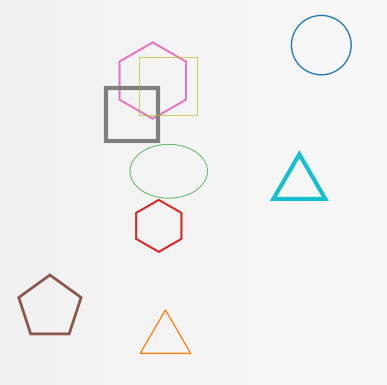[{"shape": "circle", "thickness": 1, "radius": 0.39, "center": [0.829, 0.883]}, {"shape": "triangle", "thickness": 1, "radius": 0.38, "center": [0.427, 0.12]}, {"shape": "oval", "thickness": 0.5, "radius": 0.5, "center": [0.435, 0.555]}, {"shape": "hexagon", "thickness": 1.5, "radius": 0.34, "center": [0.41, 0.413]}, {"shape": "pentagon", "thickness": 2, "radius": 0.42, "center": [0.129, 0.201]}, {"shape": "hexagon", "thickness": 1.5, "radius": 0.5, "center": [0.394, 0.791]}, {"shape": "square", "thickness": 3, "radius": 0.34, "center": [0.341, 0.703]}, {"shape": "square", "thickness": 0.5, "radius": 0.38, "center": [0.433, 0.777]}, {"shape": "triangle", "thickness": 3, "radius": 0.39, "center": [0.773, 0.522]}]